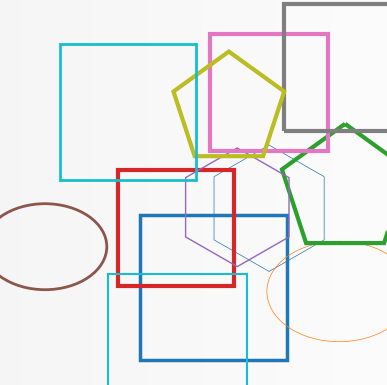[{"shape": "hexagon", "thickness": 0.5, "radius": 0.82, "center": [0.694, 0.459]}, {"shape": "square", "thickness": 2.5, "radius": 0.95, "center": [0.551, 0.253]}, {"shape": "oval", "thickness": 0.5, "radius": 0.93, "center": [0.875, 0.243]}, {"shape": "pentagon", "thickness": 3, "radius": 0.86, "center": [0.891, 0.507]}, {"shape": "square", "thickness": 3, "radius": 0.75, "center": [0.454, 0.407]}, {"shape": "hexagon", "thickness": 1, "radius": 0.77, "center": [0.612, 0.462]}, {"shape": "oval", "thickness": 2, "radius": 0.8, "center": [0.116, 0.359]}, {"shape": "square", "thickness": 3, "radius": 0.76, "center": [0.695, 0.759]}, {"shape": "square", "thickness": 3, "radius": 0.82, "center": [0.897, 0.825]}, {"shape": "pentagon", "thickness": 3, "radius": 0.75, "center": [0.591, 0.716]}, {"shape": "square", "thickness": 2, "radius": 0.88, "center": [0.33, 0.709]}, {"shape": "square", "thickness": 1.5, "radius": 0.9, "center": [0.459, 0.109]}]